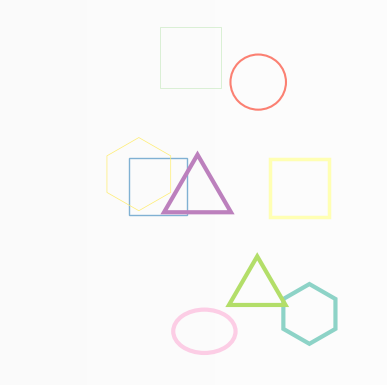[{"shape": "hexagon", "thickness": 3, "radius": 0.39, "center": [0.798, 0.185]}, {"shape": "square", "thickness": 2.5, "radius": 0.38, "center": [0.773, 0.511]}, {"shape": "circle", "thickness": 1.5, "radius": 0.36, "center": [0.666, 0.787]}, {"shape": "square", "thickness": 1, "radius": 0.37, "center": [0.408, 0.515]}, {"shape": "triangle", "thickness": 3, "radius": 0.42, "center": [0.664, 0.25]}, {"shape": "oval", "thickness": 3, "radius": 0.4, "center": [0.527, 0.139]}, {"shape": "triangle", "thickness": 3, "radius": 0.5, "center": [0.51, 0.499]}, {"shape": "square", "thickness": 0.5, "radius": 0.39, "center": [0.491, 0.851]}, {"shape": "hexagon", "thickness": 0.5, "radius": 0.48, "center": [0.358, 0.548]}]